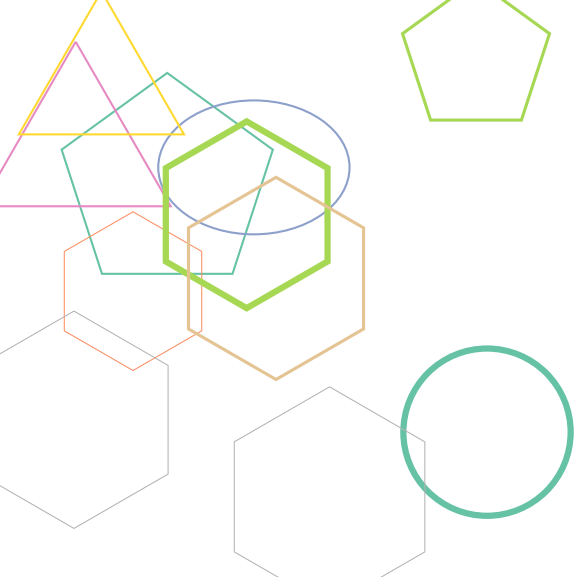[{"shape": "circle", "thickness": 3, "radius": 0.72, "center": [0.843, 0.251]}, {"shape": "pentagon", "thickness": 1, "radius": 0.96, "center": [0.29, 0.681]}, {"shape": "hexagon", "thickness": 0.5, "radius": 0.69, "center": [0.23, 0.495]}, {"shape": "oval", "thickness": 1, "radius": 0.83, "center": [0.44, 0.709]}, {"shape": "triangle", "thickness": 1, "radius": 0.95, "center": [0.131, 0.737]}, {"shape": "hexagon", "thickness": 3, "radius": 0.81, "center": [0.427, 0.627]}, {"shape": "pentagon", "thickness": 1.5, "radius": 0.67, "center": [0.824, 0.899]}, {"shape": "triangle", "thickness": 1, "radius": 0.83, "center": [0.176, 0.849]}, {"shape": "hexagon", "thickness": 1.5, "radius": 0.88, "center": [0.478, 0.517]}, {"shape": "hexagon", "thickness": 0.5, "radius": 0.94, "center": [0.128, 0.272]}, {"shape": "hexagon", "thickness": 0.5, "radius": 0.95, "center": [0.571, 0.139]}]